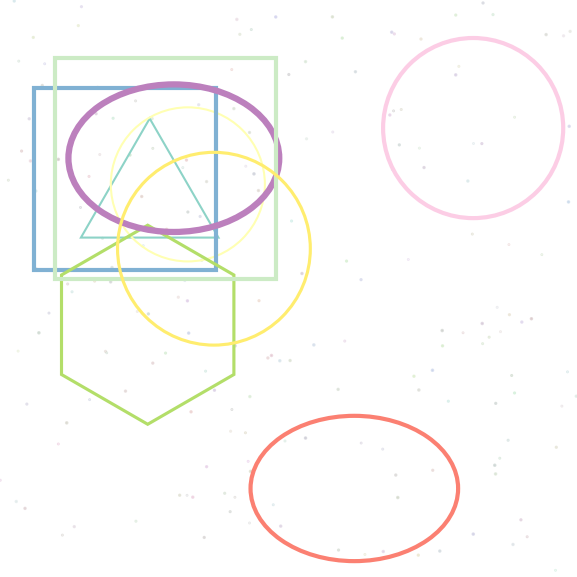[{"shape": "triangle", "thickness": 1, "radius": 0.69, "center": [0.259, 0.656]}, {"shape": "circle", "thickness": 1, "radius": 0.67, "center": [0.325, 0.68]}, {"shape": "oval", "thickness": 2, "radius": 0.9, "center": [0.614, 0.153]}, {"shape": "square", "thickness": 2, "radius": 0.79, "center": [0.216, 0.689]}, {"shape": "hexagon", "thickness": 1.5, "radius": 0.86, "center": [0.256, 0.437]}, {"shape": "circle", "thickness": 2, "radius": 0.78, "center": [0.819, 0.777]}, {"shape": "oval", "thickness": 3, "radius": 0.91, "center": [0.301, 0.725]}, {"shape": "square", "thickness": 2, "radius": 0.96, "center": [0.287, 0.707]}, {"shape": "circle", "thickness": 1.5, "radius": 0.83, "center": [0.37, 0.568]}]